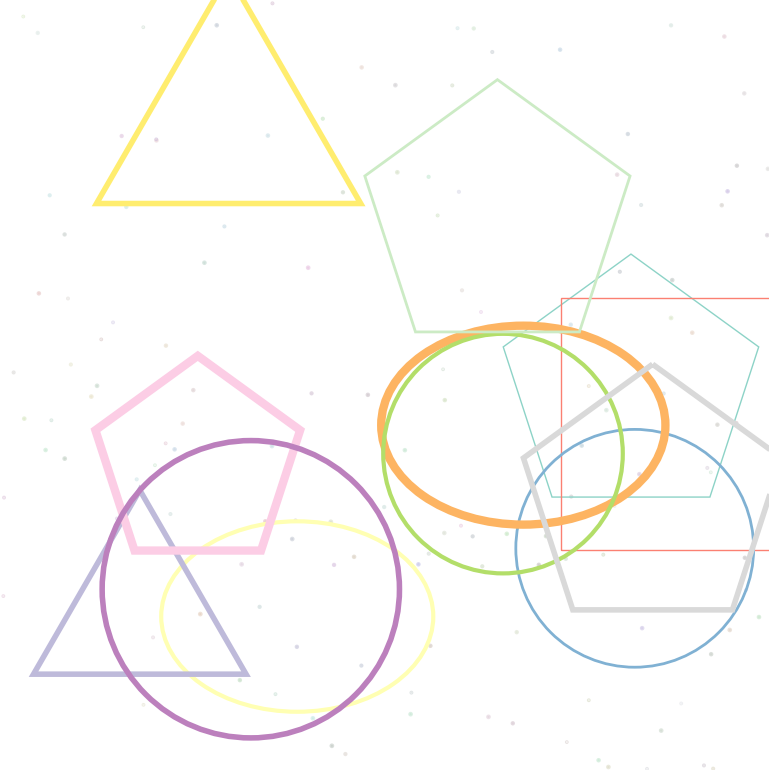[{"shape": "pentagon", "thickness": 0.5, "radius": 0.87, "center": [0.819, 0.496]}, {"shape": "oval", "thickness": 1.5, "radius": 0.88, "center": [0.386, 0.199]}, {"shape": "triangle", "thickness": 2, "radius": 0.8, "center": [0.182, 0.204]}, {"shape": "square", "thickness": 0.5, "radius": 0.82, "center": [0.892, 0.45]}, {"shape": "circle", "thickness": 1, "radius": 0.77, "center": [0.824, 0.288]}, {"shape": "oval", "thickness": 3, "radius": 0.92, "center": [0.68, 0.448]}, {"shape": "circle", "thickness": 1.5, "radius": 0.78, "center": [0.653, 0.411]}, {"shape": "pentagon", "thickness": 3, "radius": 0.7, "center": [0.257, 0.398]}, {"shape": "pentagon", "thickness": 2, "radius": 0.88, "center": [0.848, 0.351]}, {"shape": "circle", "thickness": 2, "radius": 0.97, "center": [0.326, 0.235]}, {"shape": "pentagon", "thickness": 1, "radius": 0.91, "center": [0.646, 0.715]}, {"shape": "triangle", "thickness": 2, "radius": 0.99, "center": [0.297, 0.835]}]